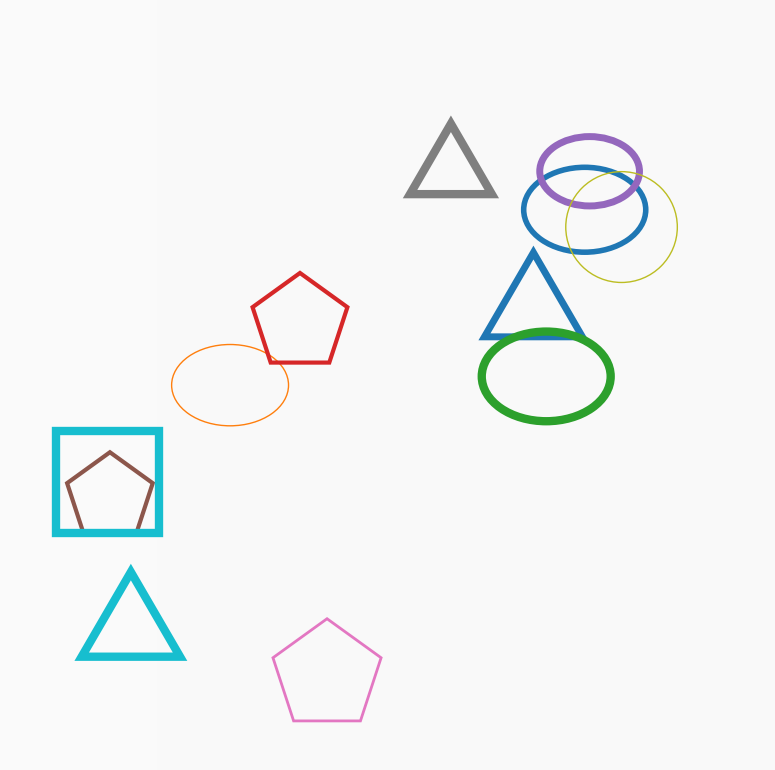[{"shape": "oval", "thickness": 2, "radius": 0.39, "center": [0.754, 0.728]}, {"shape": "triangle", "thickness": 2.5, "radius": 0.36, "center": [0.688, 0.599]}, {"shape": "oval", "thickness": 0.5, "radius": 0.38, "center": [0.297, 0.5]}, {"shape": "oval", "thickness": 3, "radius": 0.42, "center": [0.705, 0.511]}, {"shape": "pentagon", "thickness": 1.5, "radius": 0.32, "center": [0.387, 0.581]}, {"shape": "oval", "thickness": 2.5, "radius": 0.32, "center": [0.761, 0.778]}, {"shape": "pentagon", "thickness": 1.5, "radius": 0.29, "center": [0.142, 0.355]}, {"shape": "pentagon", "thickness": 1, "radius": 0.37, "center": [0.422, 0.123]}, {"shape": "triangle", "thickness": 3, "radius": 0.3, "center": [0.582, 0.778]}, {"shape": "circle", "thickness": 0.5, "radius": 0.36, "center": [0.802, 0.705]}, {"shape": "triangle", "thickness": 3, "radius": 0.37, "center": [0.169, 0.184]}, {"shape": "square", "thickness": 3, "radius": 0.33, "center": [0.139, 0.374]}]